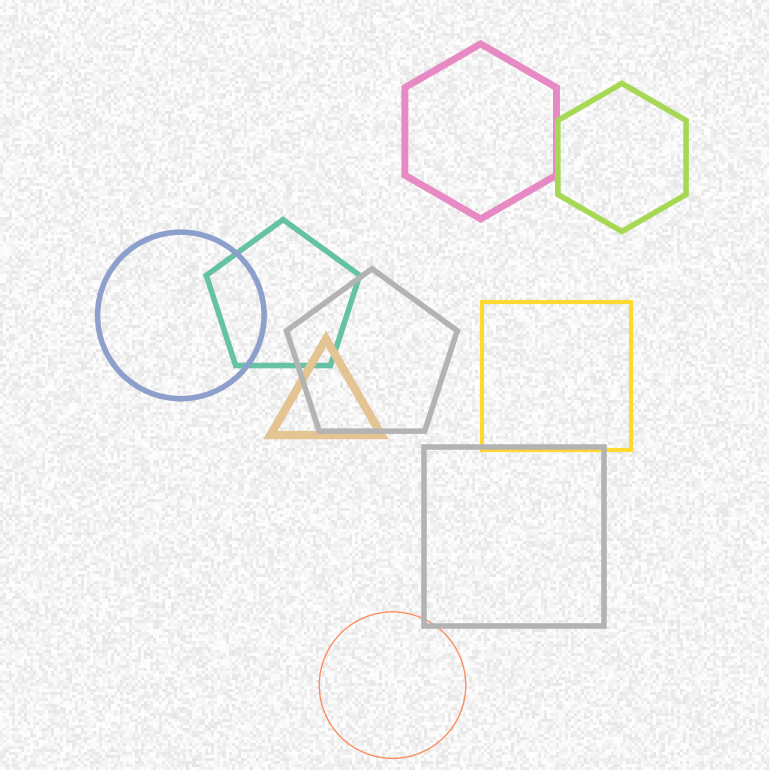[{"shape": "pentagon", "thickness": 2, "radius": 0.52, "center": [0.368, 0.61]}, {"shape": "circle", "thickness": 0.5, "radius": 0.48, "center": [0.51, 0.11]}, {"shape": "circle", "thickness": 2, "radius": 0.54, "center": [0.235, 0.59]}, {"shape": "hexagon", "thickness": 2.5, "radius": 0.57, "center": [0.624, 0.829]}, {"shape": "hexagon", "thickness": 2, "radius": 0.48, "center": [0.808, 0.796]}, {"shape": "square", "thickness": 1.5, "radius": 0.48, "center": [0.723, 0.511]}, {"shape": "triangle", "thickness": 3, "radius": 0.42, "center": [0.423, 0.477]}, {"shape": "square", "thickness": 2, "radius": 0.58, "center": [0.667, 0.303]}, {"shape": "pentagon", "thickness": 2, "radius": 0.58, "center": [0.483, 0.534]}]